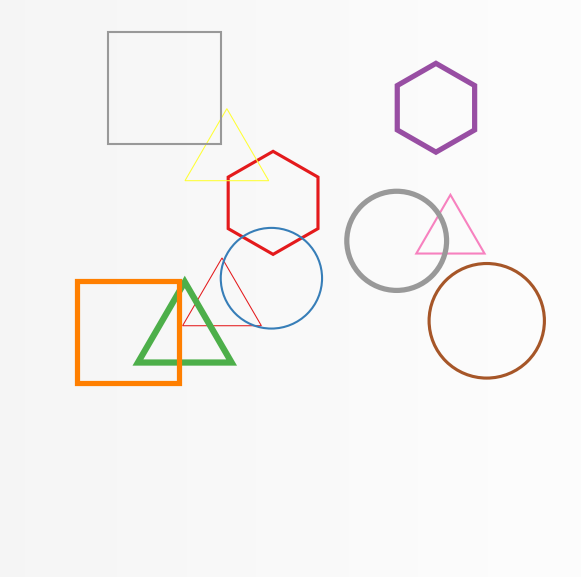[{"shape": "triangle", "thickness": 0.5, "radius": 0.39, "center": [0.382, 0.474]}, {"shape": "hexagon", "thickness": 1.5, "radius": 0.45, "center": [0.47, 0.648]}, {"shape": "circle", "thickness": 1, "radius": 0.44, "center": [0.467, 0.517]}, {"shape": "triangle", "thickness": 3, "radius": 0.47, "center": [0.318, 0.418]}, {"shape": "hexagon", "thickness": 2.5, "radius": 0.38, "center": [0.75, 0.813]}, {"shape": "square", "thickness": 2.5, "radius": 0.44, "center": [0.221, 0.424]}, {"shape": "triangle", "thickness": 0.5, "radius": 0.42, "center": [0.39, 0.728]}, {"shape": "circle", "thickness": 1.5, "radius": 0.5, "center": [0.837, 0.444]}, {"shape": "triangle", "thickness": 1, "radius": 0.34, "center": [0.775, 0.594]}, {"shape": "square", "thickness": 1, "radius": 0.48, "center": [0.283, 0.847]}, {"shape": "circle", "thickness": 2.5, "radius": 0.43, "center": [0.682, 0.582]}]